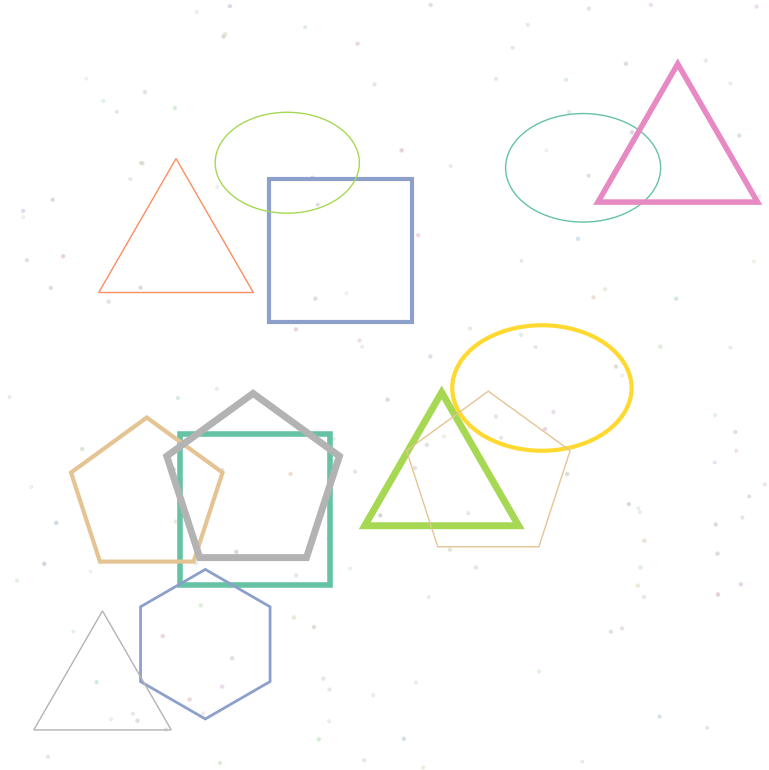[{"shape": "oval", "thickness": 0.5, "radius": 0.5, "center": [0.757, 0.782]}, {"shape": "square", "thickness": 2, "radius": 0.49, "center": [0.331, 0.338]}, {"shape": "triangle", "thickness": 0.5, "radius": 0.58, "center": [0.229, 0.678]}, {"shape": "square", "thickness": 1.5, "radius": 0.46, "center": [0.442, 0.675]}, {"shape": "hexagon", "thickness": 1, "radius": 0.49, "center": [0.267, 0.163]}, {"shape": "triangle", "thickness": 2, "radius": 0.6, "center": [0.88, 0.797]}, {"shape": "oval", "thickness": 0.5, "radius": 0.47, "center": [0.373, 0.789]}, {"shape": "triangle", "thickness": 2.5, "radius": 0.58, "center": [0.574, 0.375]}, {"shape": "oval", "thickness": 1.5, "radius": 0.58, "center": [0.704, 0.496]}, {"shape": "pentagon", "thickness": 1.5, "radius": 0.52, "center": [0.191, 0.354]}, {"shape": "pentagon", "thickness": 0.5, "radius": 0.56, "center": [0.634, 0.38]}, {"shape": "pentagon", "thickness": 2.5, "radius": 0.59, "center": [0.329, 0.371]}, {"shape": "triangle", "thickness": 0.5, "radius": 0.52, "center": [0.133, 0.104]}]